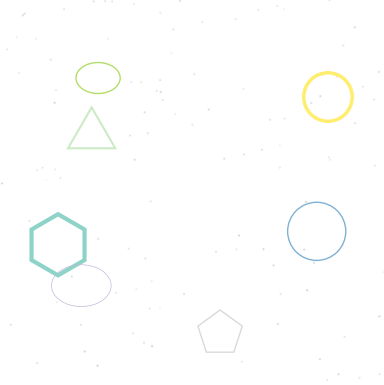[{"shape": "hexagon", "thickness": 3, "radius": 0.4, "center": [0.151, 0.364]}, {"shape": "oval", "thickness": 0.5, "radius": 0.39, "center": [0.211, 0.258]}, {"shape": "circle", "thickness": 1, "radius": 0.38, "center": [0.823, 0.399]}, {"shape": "oval", "thickness": 1, "radius": 0.29, "center": [0.255, 0.797]}, {"shape": "pentagon", "thickness": 1, "radius": 0.3, "center": [0.572, 0.134]}, {"shape": "triangle", "thickness": 1.5, "radius": 0.35, "center": [0.238, 0.65]}, {"shape": "circle", "thickness": 2.5, "radius": 0.31, "center": [0.852, 0.748]}]